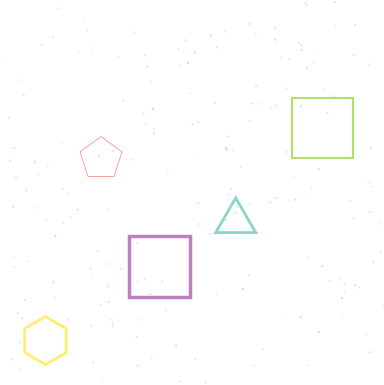[{"shape": "triangle", "thickness": 2, "radius": 0.3, "center": [0.612, 0.426]}, {"shape": "pentagon", "thickness": 0.5, "radius": 0.29, "center": [0.262, 0.588]}, {"shape": "square", "thickness": 1.5, "radius": 0.39, "center": [0.838, 0.668]}, {"shape": "square", "thickness": 2.5, "radius": 0.4, "center": [0.413, 0.308]}, {"shape": "hexagon", "thickness": 2, "radius": 0.31, "center": [0.118, 0.115]}]